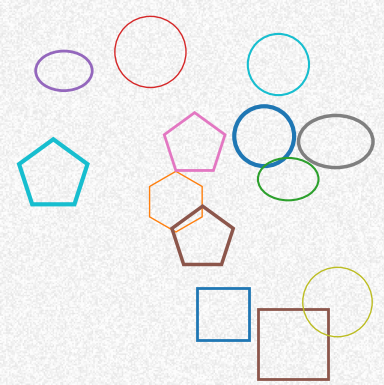[{"shape": "circle", "thickness": 3, "radius": 0.39, "center": [0.686, 0.646]}, {"shape": "square", "thickness": 2, "radius": 0.34, "center": [0.579, 0.184]}, {"shape": "hexagon", "thickness": 1, "radius": 0.39, "center": [0.457, 0.476]}, {"shape": "oval", "thickness": 1.5, "radius": 0.39, "center": [0.749, 0.535]}, {"shape": "circle", "thickness": 1, "radius": 0.46, "center": [0.391, 0.865]}, {"shape": "oval", "thickness": 2, "radius": 0.37, "center": [0.166, 0.816]}, {"shape": "pentagon", "thickness": 2.5, "radius": 0.42, "center": [0.526, 0.381]}, {"shape": "square", "thickness": 2, "radius": 0.46, "center": [0.761, 0.107]}, {"shape": "pentagon", "thickness": 2, "radius": 0.42, "center": [0.506, 0.624]}, {"shape": "oval", "thickness": 2.5, "radius": 0.48, "center": [0.872, 0.632]}, {"shape": "circle", "thickness": 1, "radius": 0.45, "center": [0.877, 0.215]}, {"shape": "pentagon", "thickness": 3, "radius": 0.47, "center": [0.138, 0.545]}, {"shape": "circle", "thickness": 1.5, "radius": 0.4, "center": [0.723, 0.832]}]